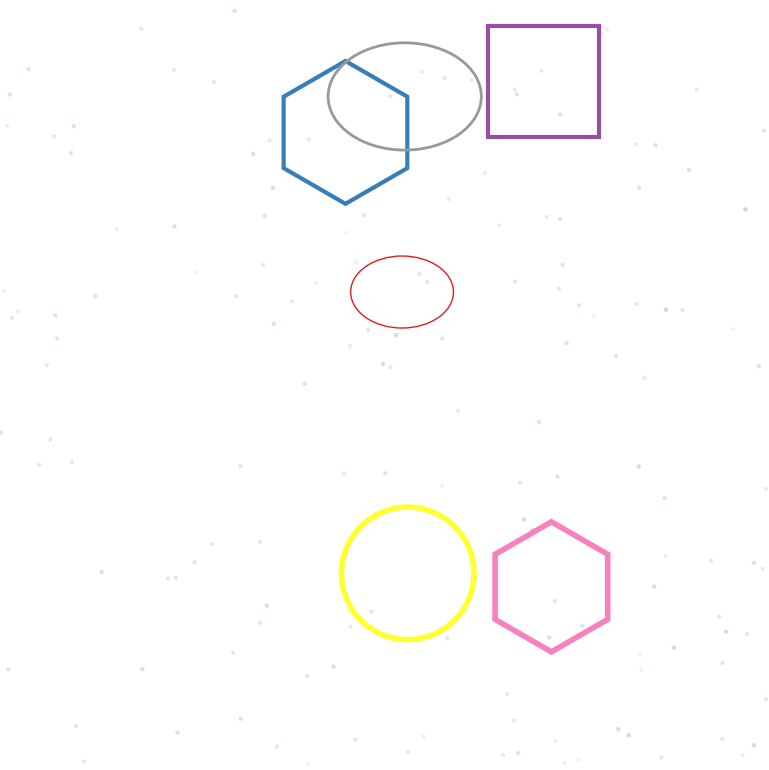[{"shape": "oval", "thickness": 0.5, "radius": 0.33, "center": [0.522, 0.621]}, {"shape": "hexagon", "thickness": 1.5, "radius": 0.46, "center": [0.449, 0.828]}, {"shape": "square", "thickness": 1.5, "radius": 0.36, "center": [0.706, 0.894]}, {"shape": "circle", "thickness": 2, "radius": 0.43, "center": [0.529, 0.255]}, {"shape": "hexagon", "thickness": 2, "radius": 0.42, "center": [0.716, 0.238]}, {"shape": "oval", "thickness": 1, "radius": 0.5, "center": [0.526, 0.875]}]